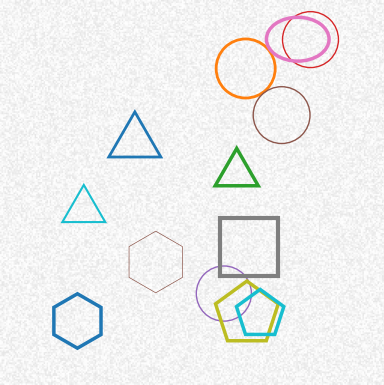[{"shape": "hexagon", "thickness": 2.5, "radius": 0.35, "center": [0.201, 0.166]}, {"shape": "triangle", "thickness": 2, "radius": 0.39, "center": [0.35, 0.631]}, {"shape": "circle", "thickness": 2, "radius": 0.38, "center": [0.638, 0.822]}, {"shape": "triangle", "thickness": 2.5, "radius": 0.32, "center": [0.615, 0.55]}, {"shape": "circle", "thickness": 1, "radius": 0.36, "center": [0.806, 0.897]}, {"shape": "circle", "thickness": 1, "radius": 0.36, "center": [0.581, 0.238]}, {"shape": "circle", "thickness": 1, "radius": 0.37, "center": [0.731, 0.701]}, {"shape": "hexagon", "thickness": 0.5, "radius": 0.4, "center": [0.405, 0.319]}, {"shape": "oval", "thickness": 2.5, "radius": 0.41, "center": [0.773, 0.898]}, {"shape": "square", "thickness": 3, "radius": 0.38, "center": [0.648, 0.358]}, {"shape": "pentagon", "thickness": 2.5, "radius": 0.43, "center": [0.641, 0.184]}, {"shape": "triangle", "thickness": 1.5, "radius": 0.32, "center": [0.218, 0.455]}, {"shape": "pentagon", "thickness": 2.5, "radius": 0.32, "center": [0.676, 0.184]}]